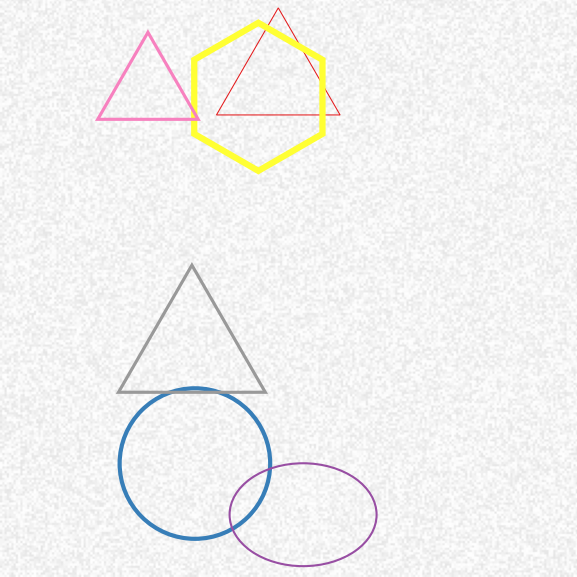[{"shape": "triangle", "thickness": 0.5, "radius": 0.62, "center": [0.482, 0.862]}, {"shape": "circle", "thickness": 2, "radius": 0.65, "center": [0.338, 0.196]}, {"shape": "oval", "thickness": 1, "radius": 0.64, "center": [0.525, 0.108]}, {"shape": "hexagon", "thickness": 3, "radius": 0.64, "center": [0.447, 0.831]}, {"shape": "triangle", "thickness": 1.5, "radius": 0.5, "center": [0.256, 0.843]}, {"shape": "triangle", "thickness": 1.5, "radius": 0.73, "center": [0.332, 0.393]}]